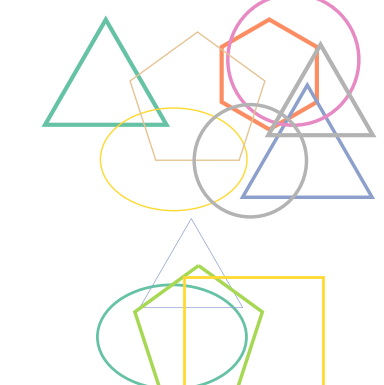[{"shape": "oval", "thickness": 2, "radius": 0.97, "center": [0.447, 0.125]}, {"shape": "triangle", "thickness": 3, "radius": 0.91, "center": [0.275, 0.767]}, {"shape": "hexagon", "thickness": 3, "radius": 0.71, "center": [0.699, 0.807]}, {"shape": "triangle", "thickness": 2.5, "radius": 0.97, "center": [0.798, 0.585]}, {"shape": "triangle", "thickness": 0.5, "radius": 0.77, "center": [0.497, 0.278]}, {"shape": "circle", "thickness": 2.5, "radius": 0.85, "center": [0.762, 0.845]}, {"shape": "pentagon", "thickness": 2.5, "radius": 0.87, "center": [0.516, 0.136]}, {"shape": "oval", "thickness": 1, "radius": 0.95, "center": [0.451, 0.586]}, {"shape": "square", "thickness": 2, "radius": 0.9, "center": [0.659, 0.101]}, {"shape": "pentagon", "thickness": 1, "radius": 0.92, "center": [0.513, 0.733]}, {"shape": "circle", "thickness": 2.5, "radius": 0.73, "center": [0.65, 0.582]}, {"shape": "triangle", "thickness": 3, "radius": 0.78, "center": [0.833, 0.727]}]